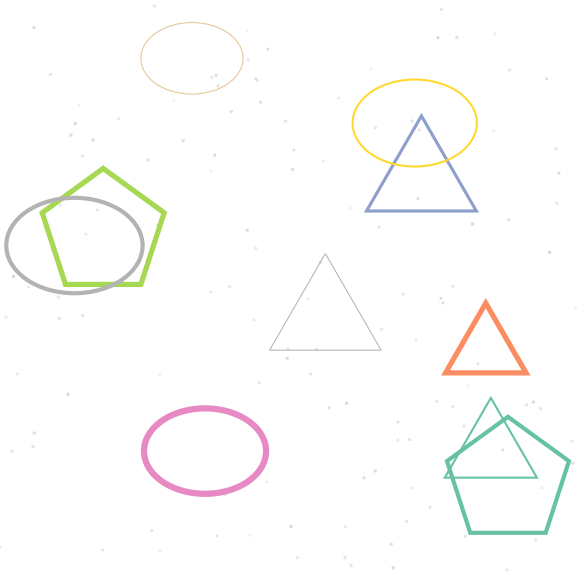[{"shape": "pentagon", "thickness": 2, "radius": 0.56, "center": [0.88, 0.166]}, {"shape": "triangle", "thickness": 1, "radius": 0.46, "center": [0.85, 0.218]}, {"shape": "triangle", "thickness": 2.5, "radius": 0.4, "center": [0.841, 0.394]}, {"shape": "triangle", "thickness": 1.5, "radius": 0.55, "center": [0.73, 0.689]}, {"shape": "oval", "thickness": 3, "radius": 0.53, "center": [0.355, 0.218]}, {"shape": "pentagon", "thickness": 2.5, "radius": 0.56, "center": [0.179, 0.596]}, {"shape": "oval", "thickness": 1, "radius": 0.54, "center": [0.718, 0.786]}, {"shape": "oval", "thickness": 0.5, "radius": 0.44, "center": [0.332, 0.898]}, {"shape": "triangle", "thickness": 0.5, "radius": 0.56, "center": [0.563, 0.449]}, {"shape": "oval", "thickness": 2, "radius": 0.59, "center": [0.129, 0.574]}]